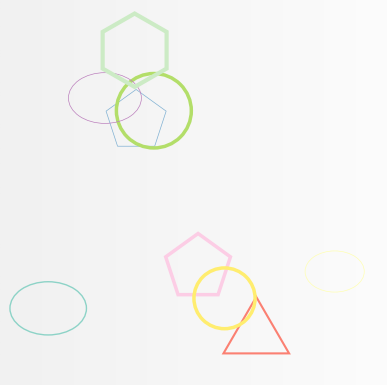[{"shape": "oval", "thickness": 1, "radius": 0.49, "center": [0.124, 0.199]}, {"shape": "oval", "thickness": 0.5, "radius": 0.38, "center": [0.864, 0.295]}, {"shape": "triangle", "thickness": 1.5, "radius": 0.49, "center": [0.661, 0.131]}, {"shape": "pentagon", "thickness": 0.5, "radius": 0.41, "center": [0.351, 0.686]}, {"shape": "circle", "thickness": 2.5, "radius": 0.48, "center": [0.397, 0.712]}, {"shape": "pentagon", "thickness": 2.5, "radius": 0.44, "center": [0.511, 0.306]}, {"shape": "oval", "thickness": 0.5, "radius": 0.47, "center": [0.271, 0.745]}, {"shape": "hexagon", "thickness": 3, "radius": 0.48, "center": [0.347, 0.87]}, {"shape": "circle", "thickness": 2.5, "radius": 0.39, "center": [0.579, 0.225]}]